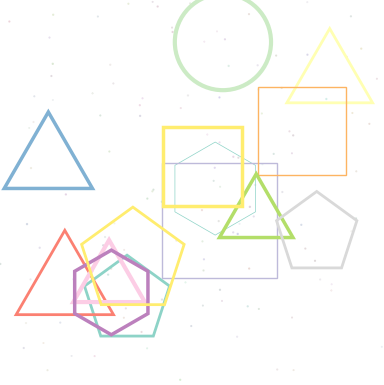[{"shape": "hexagon", "thickness": 0.5, "radius": 0.6, "center": [0.559, 0.51]}, {"shape": "pentagon", "thickness": 2, "radius": 0.58, "center": [0.33, 0.221]}, {"shape": "triangle", "thickness": 2, "radius": 0.64, "center": [0.856, 0.797]}, {"shape": "square", "thickness": 1, "radius": 0.75, "center": [0.57, 0.427]}, {"shape": "triangle", "thickness": 2, "radius": 0.73, "center": [0.168, 0.256]}, {"shape": "triangle", "thickness": 2.5, "radius": 0.66, "center": [0.126, 0.577]}, {"shape": "square", "thickness": 1, "radius": 0.57, "center": [0.784, 0.66]}, {"shape": "triangle", "thickness": 2.5, "radius": 0.55, "center": [0.666, 0.438]}, {"shape": "triangle", "thickness": 3, "radius": 0.54, "center": [0.283, 0.269]}, {"shape": "pentagon", "thickness": 2, "radius": 0.55, "center": [0.823, 0.393]}, {"shape": "hexagon", "thickness": 2.5, "radius": 0.55, "center": [0.289, 0.24]}, {"shape": "circle", "thickness": 3, "radius": 0.62, "center": [0.579, 0.891]}, {"shape": "pentagon", "thickness": 2, "radius": 0.7, "center": [0.345, 0.322]}, {"shape": "square", "thickness": 2.5, "radius": 0.51, "center": [0.526, 0.567]}]